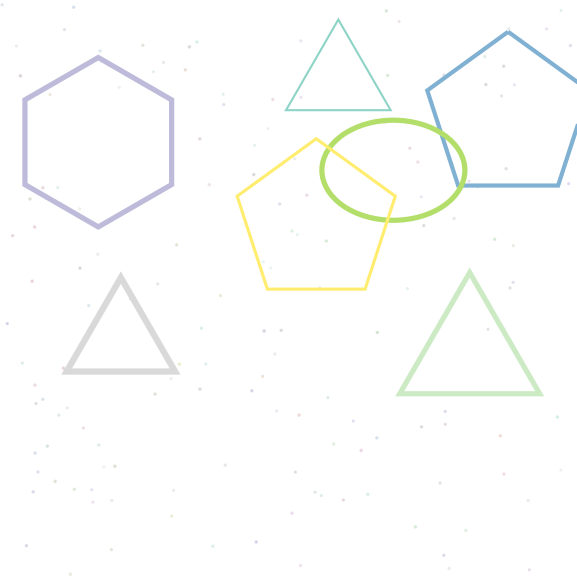[{"shape": "triangle", "thickness": 1, "radius": 0.52, "center": [0.586, 0.861]}, {"shape": "hexagon", "thickness": 2.5, "radius": 0.73, "center": [0.17, 0.753]}, {"shape": "pentagon", "thickness": 2, "radius": 0.74, "center": [0.88, 0.797]}, {"shape": "oval", "thickness": 2.5, "radius": 0.62, "center": [0.681, 0.704]}, {"shape": "triangle", "thickness": 3, "radius": 0.54, "center": [0.209, 0.41]}, {"shape": "triangle", "thickness": 2.5, "radius": 0.7, "center": [0.813, 0.387]}, {"shape": "pentagon", "thickness": 1.5, "radius": 0.72, "center": [0.548, 0.615]}]